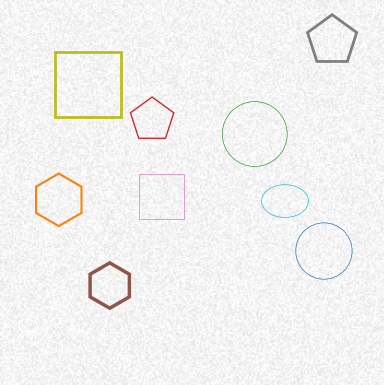[{"shape": "circle", "thickness": 0.5, "radius": 0.37, "center": [0.841, 0.348]}, {"shape": "hexagon", "thickness": 1.5, "radius": 0.34, "center": [0.153, 0.481]}, {"shape": "circle", "thickness": 0.5, "radius": 0.42, "center": [0.662, 0.652]}, {"shape": "pentagon", "thickness": 1, "radius": 0.3, "center": [0.395, 0.689]}, {"shape": "hexagon", "thickness": 2.5, "radius": 0.29, "center": [0.285, 0.258]}, {"shape": "square", "thickness": 0.5, "radius": 0.29, "center": [0.42, 0.49]}, {"shape": "pentagon", "thickness": 2, "radius": 0.34, "center": [0.863, 0.895]}, {"shape": "square", "thickness": 2, "radius": 0.43, "center": [0.229, 0.78]}, {"shape": "oval", "thickness": 0.5, "radius": 0.3, "center": [0.74, 0.478]}]